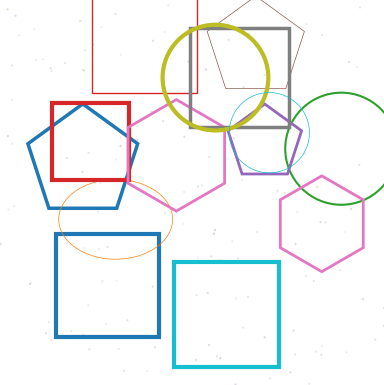[{"shape": "square", "thickness": 3, "radius": 0.67, "center": [0.279, 0.259]}, {"shape": "pentagon", "thickness": 2.5, "radius": 0.75, "center": [0.215, 0.58]}, {"shape": "oval", "thickness": 0.5, "radius": 0.74, "center": [0.3, 0.43]}, {"shape": "circle", "thickness": 1.5, "radius": 0.73, "center": [0.886, 0.614]}, {"shape": "square", "thickness": 1, "radius": 0.68, "center": [0.375, 0.896]}, {"shape": "square", "thickness": 3, "radius": 0.51, "center": [0.235, 0.633]}, {"shape": "pentagon", "thickness": 2, "radius": 0.5, "center": [0.688, 0.629]}, {"shape": "pentagon", "thickness": 0.5, "radius": 0.66, "center": [0.664, 0.877]}, {"shape": "hexagon", "thickness": 2, "radius": 0.72, "center": [0.458, 0.597]}, {"shape": "hexagon", "thickness": 2, "radius": 0.62, "center": [0.836, 0.419]}, {"shape": "square", "thickness": 2.5, "radius": 0.64, "center": [0.623, 0.8]}, {"shape": "circle", "thickness": 3, "radius": 0.69, "center": [0.56, 0.798]}, {"shape": "circle", "thickness": 0.5, "radius": 0.52, "center": [0.7, 0.655]}, {"shape": "square", "thickness": 3, "radius": 0.68, "center": [0.589, 0.182]}]